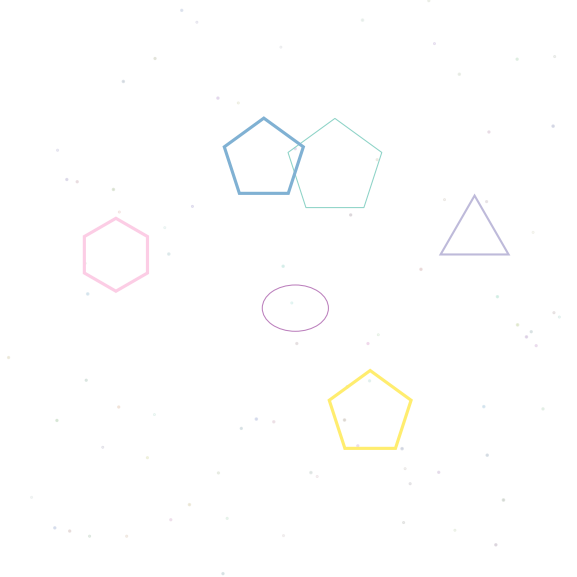[{"shape": "pentagon", "thickness": 0.5, "radius": 0.43, "center": [0.58, 0.709]}, {"shape": "triangle", "thickness": 1, "radius": 0.34, "center": [0.822, 0.592]}, {"shape": "pentagon", "thickness": 1.5, "radius": 0.36, "center": [0.457, 0.723]}, {"shape": "hexagon", "thickness": 1.5, "radius": 0.32, "center": [0.201, 0.558]}, {"shape": "oval", "thickness": 0.5, "radius": 0.29, "center": [0.511, 0.466]}, {"shape": "pentagon", "thickness": 1.5, "radius": 0.37, "center": [0.641, 0.283]}]